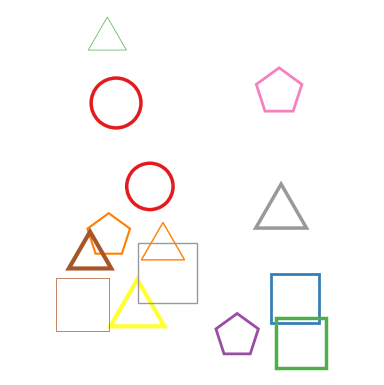[{"shape": "circle", "thickness": 2.5, "radius": 0.32, "center": [0.301, 0.733]}, {"shape": "circle", "thickness": 2.5, "radius": 0.3, "center": [0.389, 0.516]}, {"shape": "square", "thickness": 2, "radius": 0.31, "center": [0.766, 0.225]}, {"shape": "square", "thickness": 2.5, "radius": 0.32, "center": [0.783, 0.108]}, {"shape": "triangle", "thickness": 0.5, "radius": 0.29, "center": [0.279, 0.899]}, {"shape": "pentagon", "thickness": 2, "radius": 0.29, "center": [0.616, 0.128]}, {"shape": "pentagon", "thickness": 1.5, "radius": 0.29, "center": [0.282, 0.388]}, {"shape": "triangle", "thickness": 1, "radius": 0.32, "center": [0.423, 0.357]}, {"shape": "triangle", "thickness": 3, "radius": 0.41, "center": [0.357, 0.193]}, {"shape": "triangle", "thickness": 3, "radius": 0.32, "center": [0.234, 0.335]}, {"shape": "square", "thickness": 0.5, "radius": 0.35, "center": [0.214, 0.21]}, {"shape": "pentagon", "thickness": 2, "radius": 0.31, "center": [0.725, 0.762]}, {"shape": "square", "thickness": 1, "radius": 0.39, "center": [0.435, 0.291]}, {"shape": "triangle", "thickness": 2.5, "radius": 0.38, "center": [0.73, 0.446]}]